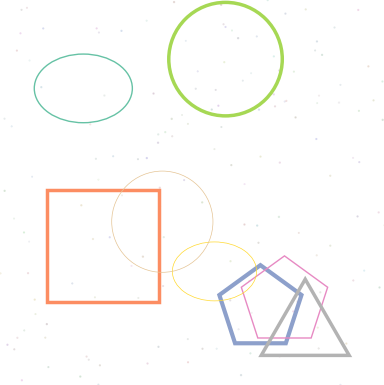[{"shape": "oval", "thickness": 1, "radius": 0.64, "center": [0.216, 0.77]}, {"shape": "square", "thickness": 2.5, "radius": 0.73, "center": [0.268, 0.36]}, {"shape": "pentagon", "thickness": 3, "radius": 0.56, "center": [0.676, 0.199]}, {"shape": "pentagon", "thickness": 1, "radius": 0.59, "center": [0.739, 0.217]}, {"shape": "circle", "thickness": 2.5, "radius": 0.74, "center": [0.586, 0.846]}, {"shape": "oval", "thickness": 0.5, "radius": 0.55, "center": [0.557, 0.295]}, {"shape": "circle", "thickness": 0.5, "radius": 0.66, "center": [0.422, 0.424]}, {"shape": "triangle", "thickness": 2.5, "radius": 0.66, "center": [0.793, 0.143]}]